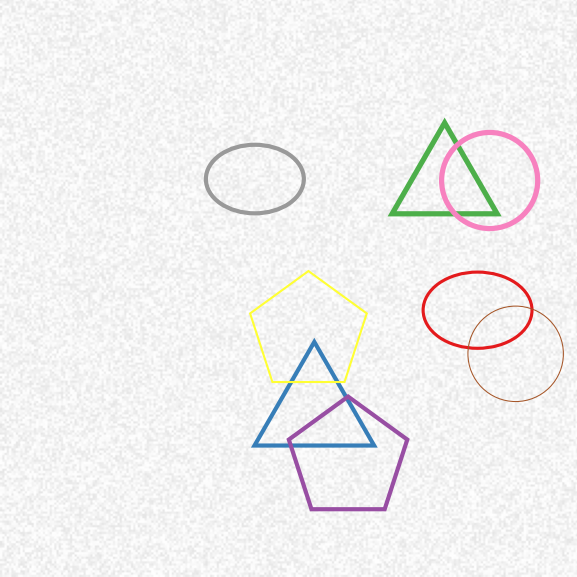[{"shape": "oval", "thickness": 1.5, "radius": 0.47, "center": [0.827, 0.462]}, {"shape": "triangle", "thickness": 2, "radius": 0.6, "center": [0.544, 0.287]}, {"shape": "triangle", "thickness": 2.5, "radius": 0.53, "center": [0.77, 0.681]}, {"shape": "pentagon", "thickness": 2, "radius": 0.54, "center": [0.603, 0.205]}, {"shape": "pentagon", "thickness": 1, "radius": 0.53, "center": [0.534, 0.424]}, {"shape": "circle", "thickness": 0.5, "radius": 0.41, "center": [0.893, 0.386]}, {"shape": "circle", "thickness": 2.5, "radius": 0.42, "center": [0.848, 0.687]}, {"shape": "oval", "thickness": 2, "radius": 0.42, "center": [0.441, 0.689]}]